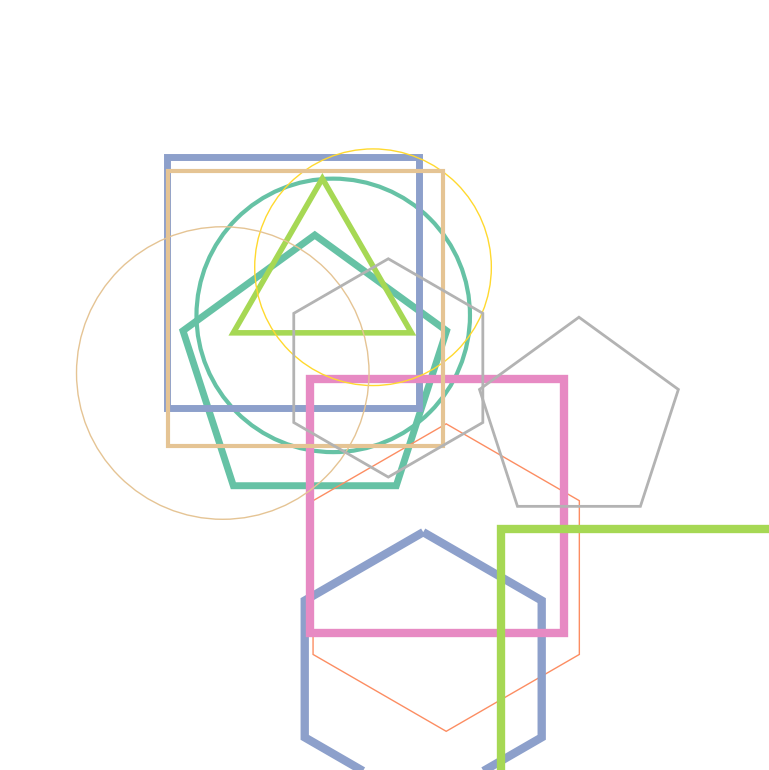[{"shape": "circle", "thickness": 1.5, "radius": 0.89, "center": [0.433, 0.59]}, {"shape": "pentagon", "thickness": 2.5, "radius": 0.9, "center": [0.409, 0.515]}, {"shape": "hexagon", "thickness": 0.5, "radius": 1.0, "center": [0.579, 0.25]}, {"shape": "hexagon", "thickness": 3, "radius": 0.89, "center": [0.55, 0.131]}, {"shape": "square", "thickness": 2.5, "radius": 0.82, "center": [0.381, 0.633]}, {"shape": "square", "thickness": 3, "radius": 0.82, "center": [0.567, 0.343]}, {"shape": "triangle", "thickness": 2, "radius": 0.67, "center": [0.419, 0.635]}, {"shape": "square", "thickness": 3, "radius": 0.99, "center": [0.848, 0.116]}, {"shape": "circle", "thickness": 0.5, "radius": 0.77, "center": [0.484, 0.653]}, {"shape": "circle", "thickness": 0.5, "radius": 0.95, "center": [0.289, 0.516]}, {"shape": "square", "thickness": 1.5, "radius": 0.89, "center": [0.397, 0.599]}, {"shape": "hexagon", "thickness": 1, "radius": 0.71, "center": [0.504, 0.522]}, {"shape": "pentagon", "thickness": 1, "radius": 0.68, "center": [0.752, 0.452]}]